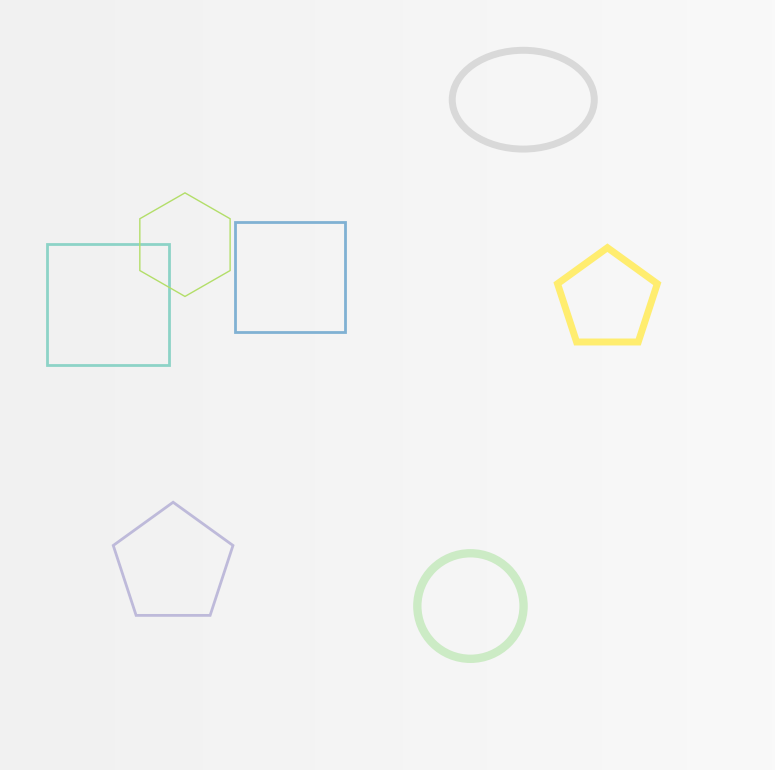[{"shape": "square", "thickness": 1, "radius": 0.39, "center": [0.139, 0.604]}, {"shape": "pentagon", "thickness": 1, "radius": 0.41, "center": [0.223, 0.267]}, {"shape": "square", "thickness": 1, "radius": 0.36, "center": [0.374, 0.64]}, {"shape": "hexagon", "thickness": 0.5, "radius": 0.34, "center": [0.239, 0.682]}, {"shape": "oval", "thickness": 2.5, "radius": 0.46, "center": [0.675, 0.871]}, {"shape": "circle", "thickness": 3, "radius": 0.34, "center": [0.607, 0.213]}, {"shape": "pentagon", "thickness": 2.5, "radius": 0.34, "center": [0.784, 0.611]}]